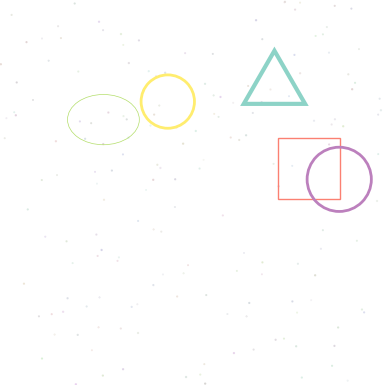[{"shape": "triangle", "thickness": 3, "radius": 0.46, "center": [0.713, 0.776]}, {"shape": "square", "thickness": 1, "radius": 0.4, "center": [0.803, 0.562]}, {"shape": "oval", "thickness": 0.5, "radius": 0.47, "center": [0.269, 0.689]}, {"shape": "circle", "thickness": 2, "radius": 0.42, "center": [0.881, 0.534]}, {"shape": "circle", "thickness": 2, "radius": 0.35, "center": [0.436, 0.736]}]